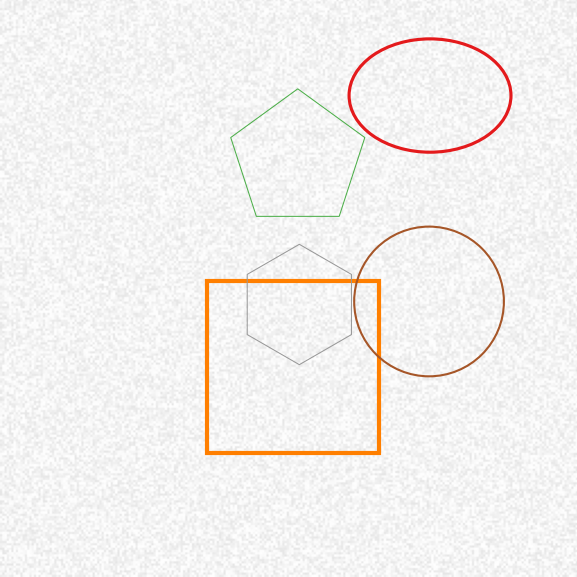[{"shape": "oval", "thickness": 1.5, "radius": 0.7, "center": [0.745, 0.834]}, {"shape": "pentagon", "thickness": 0.5, "radius": 0.61, "center": [0.516, 0.723]}, {"shape": "square", "thickness": 2, "radius": 0.75, "center": [0.508, 0.363]}, {"shape": "circle", "thickness": 1, "radius": 0.65, "center": [0.743, 0.477]}, {"shape": "hexagon", "thickness": 0.5, "radius": 0.52, "center": [0.518, 0.472]}]